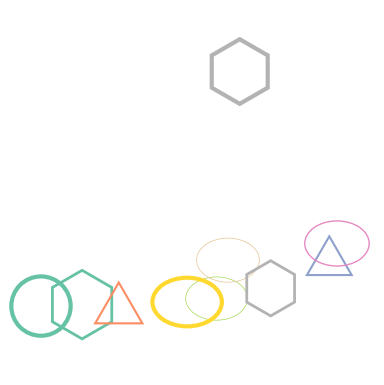[{"shape": "circle", "thickness": 3, "radius": 0.39, "center": [0.106, 0.205]}, {"shape": "hexagon", "thickness": 2, "radius": 0.45, "center": [0.213, 0.209]}, {"shape": "triangle", "thickness": 1.5, "radius": 0.35, "center": [0.309, 0.195]}, {"shape": "triangle", "thickness": 1.5, "radius": 0.34, "center": [0.855, 0.319]}, {"shape": "oval", "thickness": 1, "radius": 0.42, "center": [0.875, 0.368]}, {"shape": "oval", "thickness": 0.5, "radius": 0.4, "center": [0.563, 0.225]}, {"shape": "oval", "thickness": 3, "radius": 0.45, "center": [0.486, 0.215]}, {"shape": "oval", "thickness": 0.5, "radius": 0.41, "center": [0.592, 0.324]}, {"shape": "hexagon", "thickness": 2, "radius": 0.36, "center": [0.703, 0.251]}, {"shape": "hexagon", "thickness": 3, "radius": 0.42, "center": [0.623, 0.814]}]